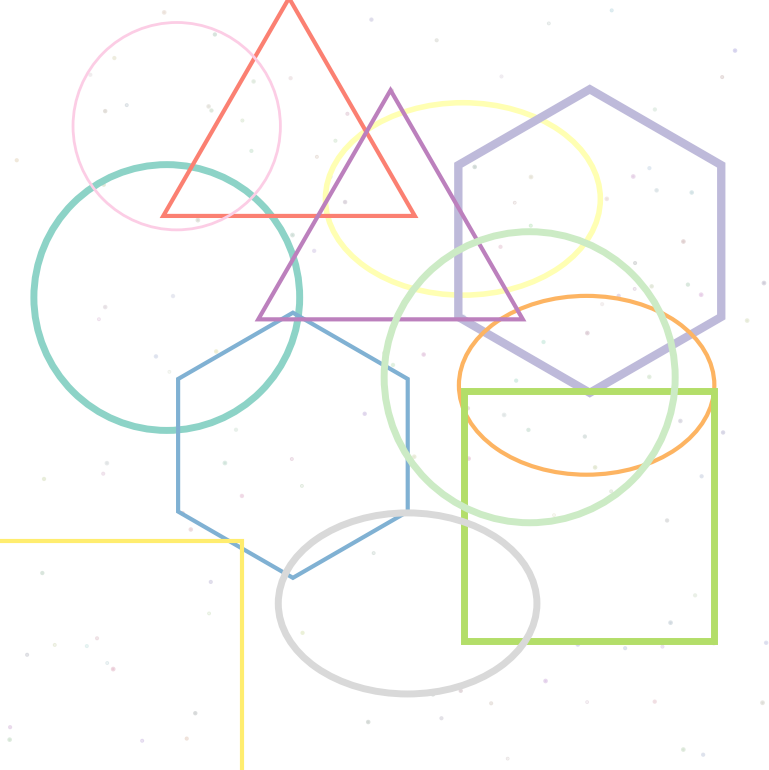[{"shape": "circle", "thickness": 2.5, "radius": 0.86, "center": [0.217, 0.614]}, {"shape": "oval", "thickness": 2, "radius": 0.89, "center": [0.601, 0.742]}, {"shape": "hexagon", "thickness": 3, "radius": 0.99, "center": [0.766, 0.687]}, {"shape": "triangle", "thickness": 1.5, "radius": 0.94, "center": [0.375, 0.814]}, {"shape": "hexagon", "thickness": 1.5, "radius": 0.86, "center": [0.38, 0.422]}, {"shape": "oval", "thickness": 1.5, "radius": 0.83, "center": [0.762, 0.5]}, {"shape": "square", "thickness": 2.5, "radius": 0.81, "center": [0.765, 0.33]}, {"shape": "circle", "thickness": 1, "radius": 0.67, "center": [0.229, 0.836]}, {"shape": "oval", "thickness": 2.5, "radius": 0.84, "center": [0.529, 0.216]}, {"shape": "triangle", "thickness": 1.5, "radius": 0.99, "center": [0.507, 0.684]}, {"shape": "circle", "thickness": 2.5, "radius": 0.94, "center": [0.688, 0.51]}, {"shape": "square", "thickness": 1.5, "radius": 0.92, "center": [0.131, 0.115]}]